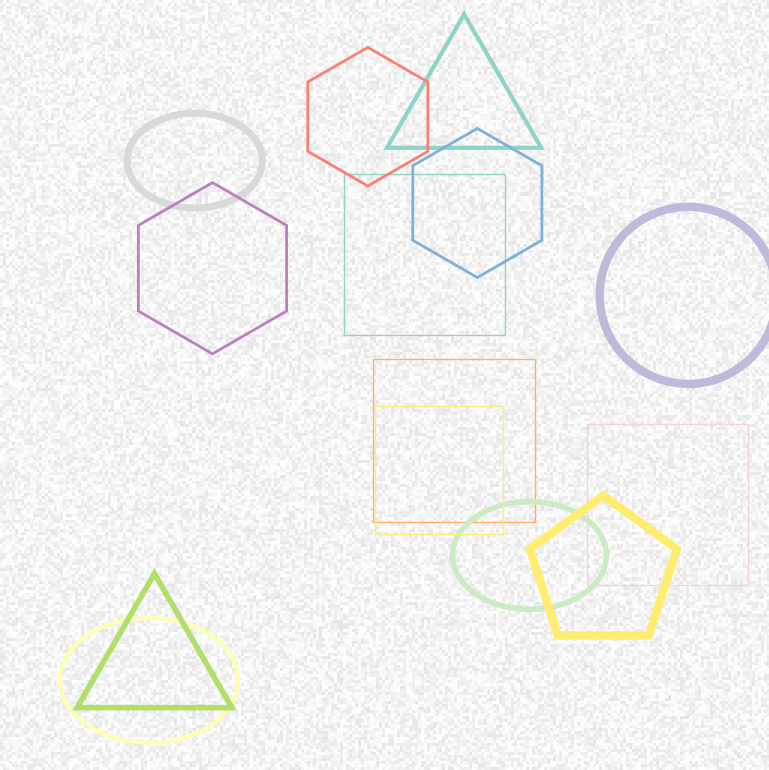[{"shape": "triangle", "thickness": 1.5, "radius": 0.58, "center": [0.603, 0.866]}, {"shape": "square", "thickness": 0.5, "radius": 0.52, "center": [0.551, 0.67]}, {"shape": "oval", "thickness": 1.5, "radius": 0.58, "center": [0.194, 0.116]}, {"shape": "circle", "thickness": 3, "radius": 0.58, "center": [0.894, 0.616]}, {"shape": "hexagon", "thickness": 1, "radius": 0.45, "center": [0.478, 0.848]}, {"shape": "hexagon", "thickness": 1, "radius": 0.48, "center": [0.62, 0.736]}, {"shape": "square", "thickness": 0.5, "radius": 0.53, "center": [0.59, 0.428]}, {"shape": "triangle", "thickness": 2, "radius": 0.58, "center": [0.201, 0.139]}, {"shape": "square", "thickness": 0.5, "radius": 0.52, "center": [0.867, 0.345]}, {"shape": "oval", "thickness": 2.5, "radius": 0.44, "center": [0.253, 0.791]}, {"shape": "hexagon", "thickness": 1, "radius": 0.56, "center": [0.276, 0.652]}, {"shape": "oval", "thickness": 2, "radius": 0.5, "center": [0.688, 0.279]}, {"shape": "square", "thickness": 0.5, "radius": 0.42, "center": [0.57, 0.39]}, {"shape": "pentagon", "thickness": 3, "radius": 0.5, "center": [0.784, 0.256]}]